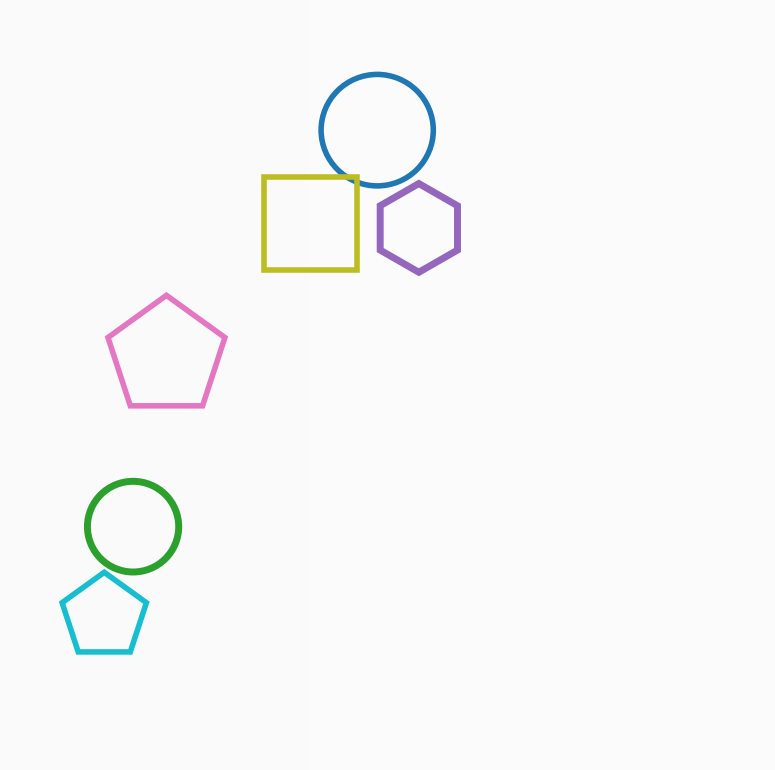[{"shape": "circle", "thickness": 2, "radius": 0.36, "center": [0.487, 0.831]}, {"shape": "circle", "thickness": 2.5, "radius": 0.29, "center": [0.172, 0.316]}, {"shape": "hexagon", "thickness": 2.5, "radius": 0.29, "center": [0.54, 0.704]}, {"shape": "pentagon", "thickness": 2, "radius": 0.4, "center": [0.215, 0.537]}, {"shape": "square", "thickness": 2, "radius": 0.3, "center": [0.401, 0.71]}, {"shape": "pentagon", "thickness": 2, "radius": 0.29, "center": [0.135, 0.2]}]